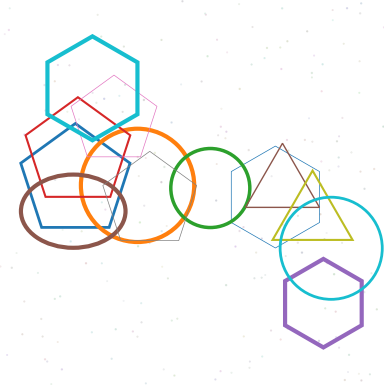[{"shape": "pentagon", "thickness": 2, "radius": 0.75, "center": [0.196, 0.53]}, {"shape": "hexagon", "thickness": 0.5, "radius": 0.66, "center": [0.715, 0.488]}, {"shape": "circle", "thickness": 3, "radius": 0.74, "center": [0.357, 0.519]}, {"shape": "circle", "thickness": 2.5, "radius": 0.51, "center": [0.546, 0.512]}, {"shape": "pentagon", "thickness": 1.5, "radius": 0.71, "center": [0.202, 0.604]}, {"shape": "hexagon", "thickness": 3, "radius": 0.57, "center": [0.84, 0.213]}, {"shape": "oval", "thickness": 3, "radius": 0.68, "center": [0.19, 0.451]}, {"shape": "triangle", "thickness": 1, "radius": 0.55, "center": [0.734, 0.517]}, {"shape": "pentagon", "thickness": 0.5, "radius": 0.59, "center": [0.296, 0.688]}, {"shape": "pentagon", "thickness": 0.5, "radius": 0.64, "center": [0.389, 0.479]}, {"shape": "triangle", "thickness": 1.5, "radius": 0.6, "center": [0.812, 0.437]}, {"shape": "hexagon", "thickness": 3, "radius": 0.67, "center": [0.24, 0.771]}, {"shape": "circle", "thickness": 2, "radius": 0.66, "center": [0.86, 0.355]}]